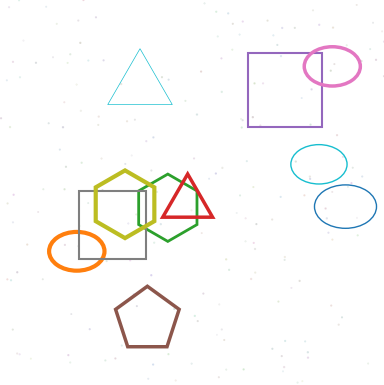[{"shape": "oval", "thickness": 1, "radius": 0.4, "center": [0.897, 0.463]}, {"shape": "oval", "thickness": 3, "radius": 0.36, "center": [0.199, 0.347]}, {"shape": "hexagon", "thickness": 2, "radius": 0.44, "center": [0.436, 0.46]}, {"shape": "triangle", "thickness": 2.5, "radius": 0.37, "center": [0.487, 0.473]}, {"shape": "square", "thickness": 1.5, "radius": 0.48, "center": [0.741, 0.767]}, {"shape": "pentagon", "thickness": 2.5, "radius": 0.43, "center": [0.383, 0.17]}, {"shape": "oval", "thickness": 2.5, "radius": 0.36, "center": [0.863, 0.828]}, {"shape": "square", "thickness": 1.5, "radius": 0.44, "center": [0.292, 0.416]}, {"shape": "hexagon", "thickness": 3, "radius": 0.44, "center": [0.325, 0.469]}, {"shape": "triangle", "thickness": 0.5, "radius": 0.48, "center": [0.364, 0.777]}, {"shape": "oval", "thickness": 1, "radius": 0.37, "center": [0.828, 0.573]}]